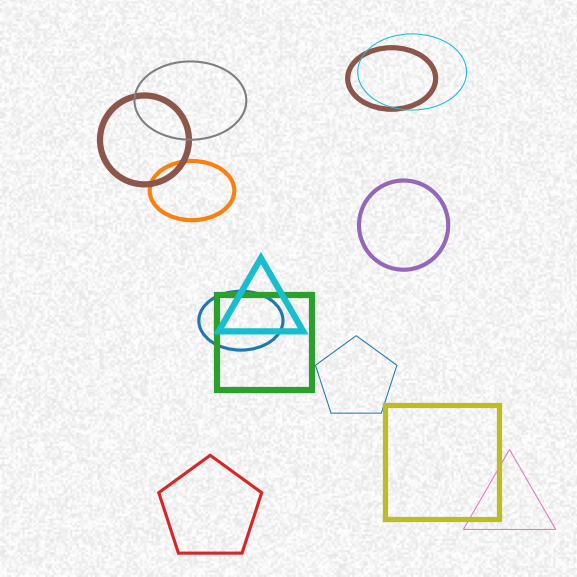[{"shape": "pentagon", "thickness": 0.5, "radius": 0.37, "center": [0.617, 0.344]}, {"shape": "oval", "thickness": 1.5, "radius": 0.36, "center": [0.417, 0.444]}, {"shape": "oval", "thickness": 2, "radius": 0.37, "center": [0.332, 0.669]}, {"shape": "square", "thickness": 3, "radius": 0.41, "center": [0.458, 0.406]}, {"shape": "pentagon", "thickness": 1.5, "radius": 0.47, "center": [0.364, 0.117]}, {"shape": "circle", "thickness": 2, "radius": 0.39, "center": [0.699, 0.609]}, {"shape": "oval", "thickness": 2.5, "radius": 0.38, "center": [0.678, 0.863]}, {"shape": "circle", "thickness": 3, "radius": 0.38, "center": [0.25, 0.757]}, {"shape": "triangle", "thickness": 0.5, "radius": 0.46, "center": [0.882, 0.129]}, {"shape": "oval", "thickness": 1, "radius": 0.48, "center": [0.33, 0.825]}, {"shape": "square", "thickness": 2.5, "radius": 0.49, "center": [0.766, 0.199]}, {"shape": "oval", "thickness": 0.5, "radius": 0.47, "center": [0.714, 0.874]}, {"shape": "triangle", "thickness": 3, "radius": 0.42, "center": [0.452, 0.468]}]